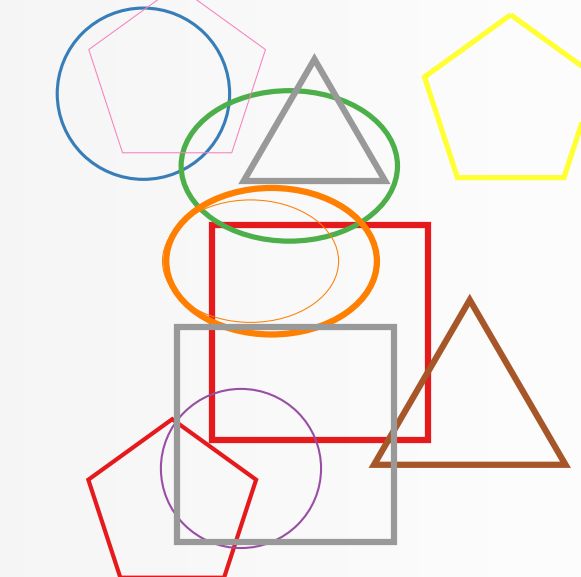[{"shape": "pentagon", "thickness": 2, "radius": 0.76, "center": [0.296, 0.122]}, {"shape": "square", "thickness": 3, "radius": 0.93, "center": [0.55, 0.424]}, {"shape": "circle", "thickness": 1.5, "radius": 0.74, "center": [0.247, 0.837]}, {"shape": "oval", "thickness": 2.5, "radius": 0.93, "center": [0.498, 0.712]}, {"shape": "circle", "thickness": 1, "radius": 0.69, "center": [0.415, 0.188]}, {"shape": "oval", "thickness": 0.5, "radius": 0.76, "center": [0.431, 0.547]}, {"shape": "oval", "thickness": 3, "radius": 0.91, "center": [0.467, 0.547]}, {"shape": "pentagon", "thickness": 2.5, "radius": 0.78, "center": [0.879, 0.818]}, {"shape": "triangle", "thickness": 3, "radius": 0.95, "center": [0.808, 0.289]}, {"shape": "pentagon", "thickness": 0.5, "radius": 0.8, "center": [0.305, 0.864]}, {"shape": "triangle", "thickness": 3, "radius": 0.7, "center": [0.541, 0.756]}, {"shape": "square", "thickness": 3, "radius": 0.93, "center": [0.491, 0.247]}]